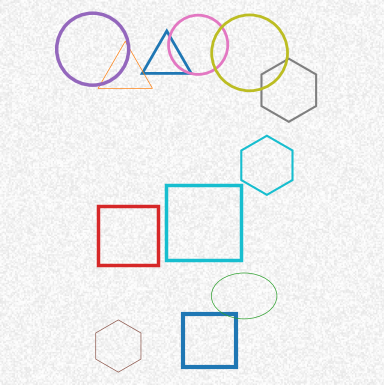[{"shape": "square", "thickness": 3, "radius": 0.35, "center": [0.544, 0.115]}, {"shape": "triangle", "thickness": 2, "radius": 0.37, "center": [0.433, 0.846]}, {"shape": "triangle", "thickness": 0.5, "radius": 0.41, "center": [0.325, 0.811]}, {"shape": "oval", "thickness": 0.5, "radius": 0.43, "center": [0.634, 0.231]}, {"shape": "square", "thickness": 2.5, "radius": 0.38, "center": [0.333, 0.388]}, {"shape": "circle", "thickness": 2.5, "radius": 0.47, "center": [0.241, 0.872]}, {"shape": "hexagon", "thickness": 0.5, "radius": 0.34, "center": [0.307, 0.101]}, {"shape": "circle", "thickness": 2, "radius": 0.38, "center": [0.515, 0.884]}, {"shape": "hexagon", "thickness": 1.5, "radius": 0.41, "center": [0.75, 0.766]}, {"shape": "circle", "thickness": 2, "radius": 0.49, "center": [0.648, 0.863]}, {"shape": "hexagon", "thickness": 1.5, "radius": 0.38, "center": [0.693, 0.571]}, {"shape": "square", "thickness": 2.5, "radius": 0.49, "center": [0.529, 0.422]}]